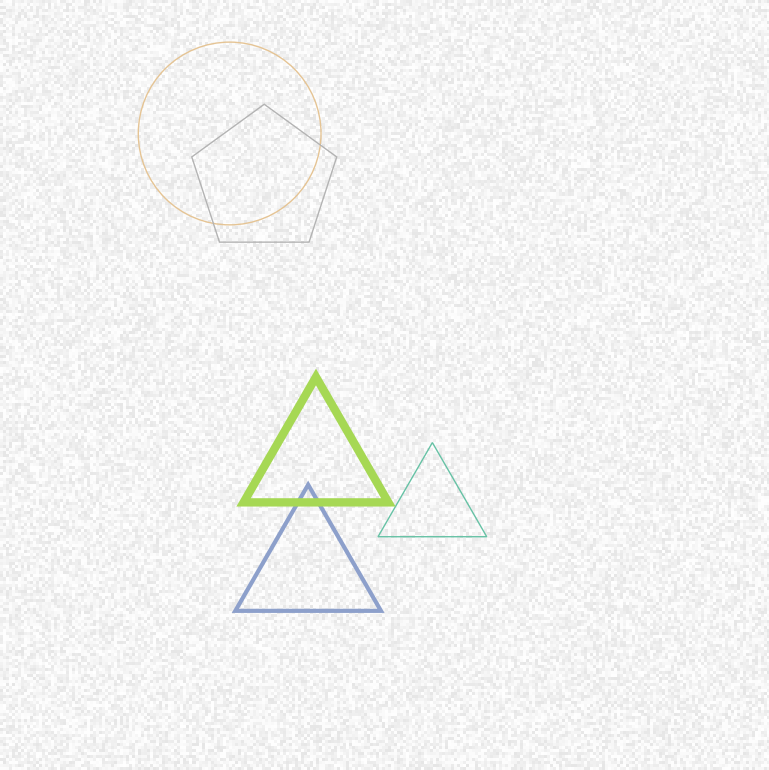[{"shape": "triangle", "thickness": 0.5, "radius": 0.41, "center": [0.562, 0.344]}, {"shape": "triangle", "thickness": 1.5, "radius": 0.55, "center": [0.4, 0.261]}, {"shape": "triangle", "thickness": 3, "radius": 0.54, "center": [0.41, 0.402]}, {"shape": "circle", "thickness": 0.5, "radius": 0.59, "center": [0.298, 0.827]}, {"shape": "pentagon", "thickness": 0.5, "radius": 0.49, "center": [0.343, 0.766]}]